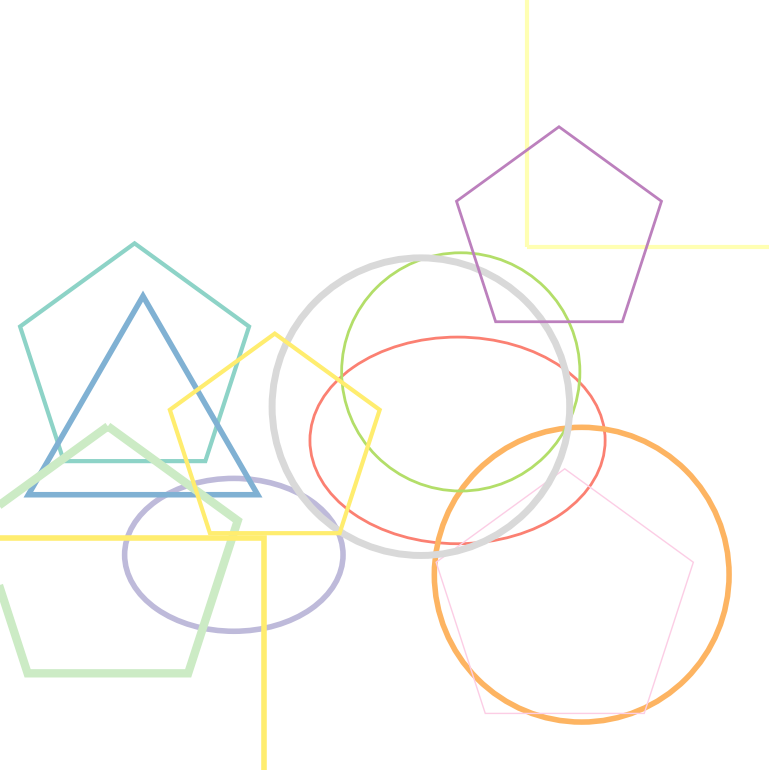[{"shape": "pentagon", "thickness": 1.5, "radius": 0.78, "center": [0.175, 0.528]}, {"shape": "square", "thickness": 1.5, "radius": 0.81, "center": [0.846, 0.842]}, {"shape": "oval", "thickness": 2, "radius": 0.71, "center": [0.304, 0.279]}, {"shape": "oval", "thickness": 1, "radius": 0.96, "center": [0.594, 0.428]}, {"shape": "triangle", "thickness": 2, "radius": 0.86, "center": [0.186, 0.443]}, {"shape": "circle", "thickness": 2, "radius": 0.96, "center": [0.755, 0.254]}, {"shape": "circle", "thickness": 1, "radius": 0.77, "center": [0.598, 0.517]}, {"shape": "pentagon", "thickness": 0.5, "radius": 0.88, "center": [0.733, 0.216]}, {"shape": "circle", "thickness": 2.5, "radius": 0.97, "center": [0.547, 0.472]}, {"shape": "pentagon", "thickness": 1, "radius": 0.7, "center": [0.726, 0.695]}, {"shape": "pentagon", "thickness": 3, "radius": 0.89, "center": [0.14, 0.269]}, {"shape": "pentagon", "thickness": 1.5, "radius": 0.72, "center": [0.357, 0.423]}, {"shape": "square", "thickness": 2, "radius": 0.93, "center": [0.157, 0.114]}]